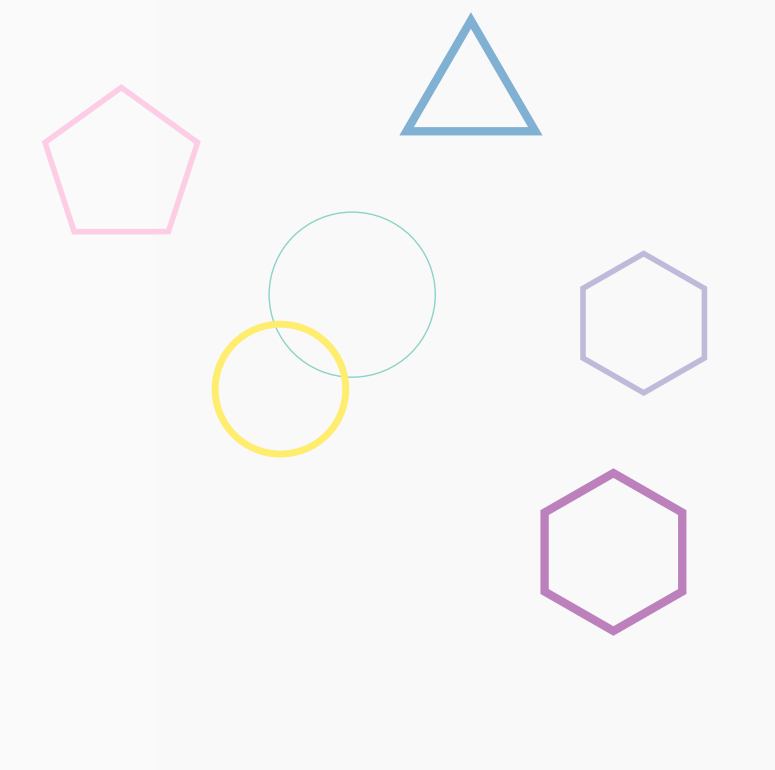[{"shape": "circle", "thickness": 0.5, "radius": 0.54, "center": [0.454, 0.617]}, {"shape": "hexagon", "thickness": 2, "radius": 0.45, "center": [0.831, 0.58]}, {"shape": "triangle", "thickness": 3, "radius": 0.48, "center": [0.608, 0.877]}, {"shape": "pentagon", "thickness": 2, "radius": 0.52, "center": [0.156, 0.783]}, {"shape": "hexagon", "thickness": 3, "radius": 0.51, "center": [0.792, 0.283]}, {"shape": "circle", "thickness": 2.5, "radius": 0.42, "center": [0.362, 0.495]}]